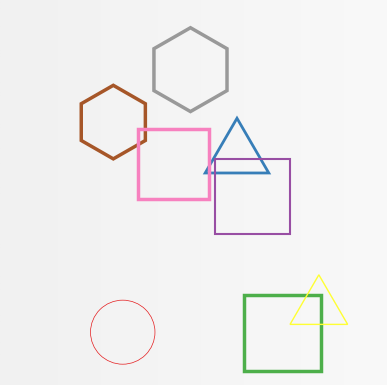[{"shape": "circle", "thickness": 0.5, "radius": 0.42, "center": [0.317, 0.137]}, {"shape": "triangle", "thickness": 2, "radius": 0.47, "center": [0.612, 0.598]}, {"shape": "square", "thickness": 2.5, "radius": 0.49, "center": [0.729, 0.136]}, {"shape": "square", "thickness": 1.5, "radius": 0.48, "center": [0.652, 0.49]}, {"shape": "triangle", "thickness": 1, "radius": 0.43, "center": [0.823, 0.2]}, {"shape": "hexagon", "thickness": 2.5, "radius": 0.48, "center": [0.292, 0.683]}, {"shape": "square", "thickness": 2.5, "radius": 0.45, "center": [0.448, 0.574]}, {"shape": "hexagon", "thickness": 2.5, "radius": 0.54, "center": [0.492, 0.819]}]